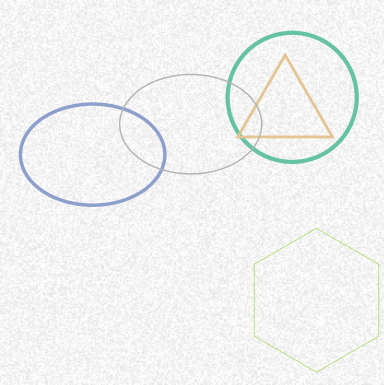[{"shape": "circle", "thickness": 3, "radius": 0.84, "center": [0.759, 0.747]}, {"shape": "oval", "thickness": 2.5, "radius": 0.94, "center": [0.241, 0.598]}, {"shape": "hexagon", "thickness": 0.5, "radius": 0.93, "center": [0.822, 0.22]}, {"shape": "triangle", "thickness": 2, "radius": 0.71, "center": [0.741, 0.715]}, {"shape": "oval", "thickness": 1, "radius": 0.92, "center": [0.495, 0.677]}]